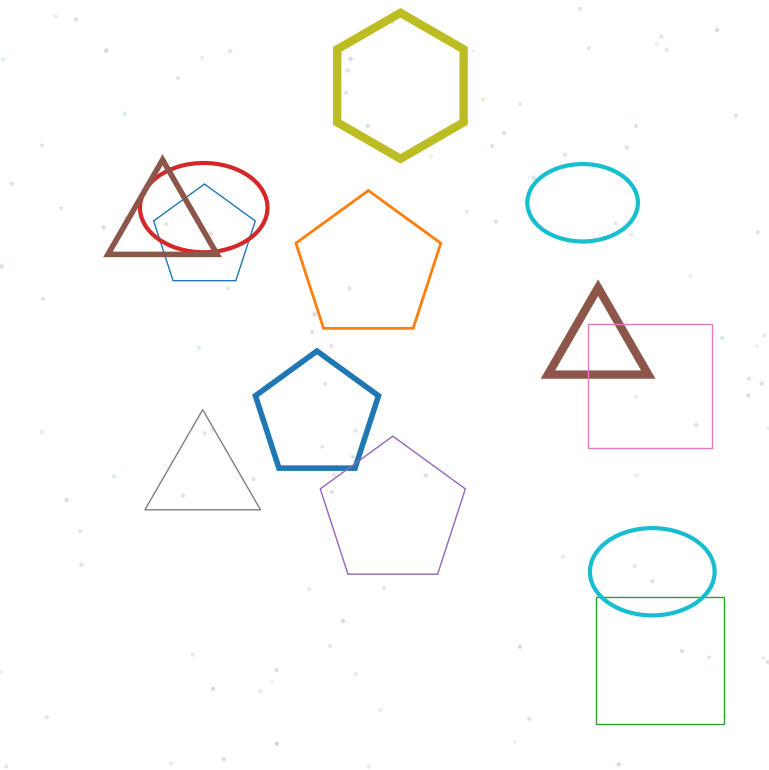[{"shape": "pentagon", "thickness": 0.5, "radius": 0.35, "center": [0.266, 0.692]}, {"shape": "pentagon", "thickness": 2, "radius": 0.42, "center": [0.412, 0.46]}, {"shape": "pentagon", "thickness": 1, "radius": 0.49, "center": [0.478, 0.654]}, {"shape": "square", "thickness": 0.5, "radius": 0.41, "center": [0.857, 0.142]}, {"shape": "oval", "thickness": 1.5, "radius": 0.41, "center": [0.265, 0.73]}, {"shape": "pentagon", "thickness": 0.5, "radius": 0.5, "center": [0.51, 0.334]}, {"shape": "triangle", "thickness": 3, "radius": 0.38, "center": [0.777, 0.551]}, {"shape": "triangle", "thickness": 2, "radius": 0.41, "center": [0.211, 0.711]}, {"shape": "square", "thickness": 0.5, "radius": 0.4, "center": [0.844, 0.499]}, {"shape": "triangle", "thickness": 0.5, "radius": 0.43, "center": [0.263, 0.381]}, {"shape": "hexagon", "thickness": 3, "radius": 0.47, "center": [0.52, 0.889]}, {"shape": "oval", "thickness": 1.5, "radius": 0.4, "center": [0.847, 0.257]}, {"shape": "oval", "thickness": 1.5, "radius": 0.36, "center": [0.757, 0.737]}]